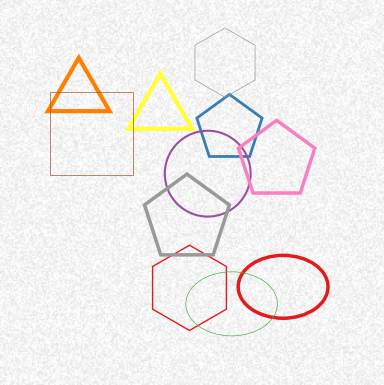[{"shape": "oval", "thickness": 2.5, "radius": 0.58, "center": [0.735, 0.255]}, {"shape": "hexagon", "thickness": 1, "radius": 0.55, "center": [0.492, 0.252]}, {"shape": "pentagon", "thickness": 2, "radius": 0.45, "center": [0.596, 0.666]}, {"shape": "oval", "thickness": 0.5, "radius": 0.59, "center": [0.602, 0.211]}, {"shape": "circle", "thickness": 1.5, "radius": 0.56, "center": [0.54, 0.549]}, {"shape": "triangle", "thickness": 3, "radius": 0.46, "center": [0.205, 0.758]}, {"shape": "triangle", "thickness": 3, "radius": 0.48, "center": [0.416, 0.713]}, {"shape": "square", "thickness": 0.5, "radius": 0.54, "center": [0.238, 0.654]}, {"shape": "pentagon", "thickness": 2.5, "radius": 0.52, "center": [0.719, 0.583]}, {"shape": "hexagon", "thickness": 0.5, "radius": 0.45, "center": [0.584, 0.837]}, {"shape": "pentagon", "thickness": 2.5, "radius": 0.58, "center": [0.486, 0.432]}]